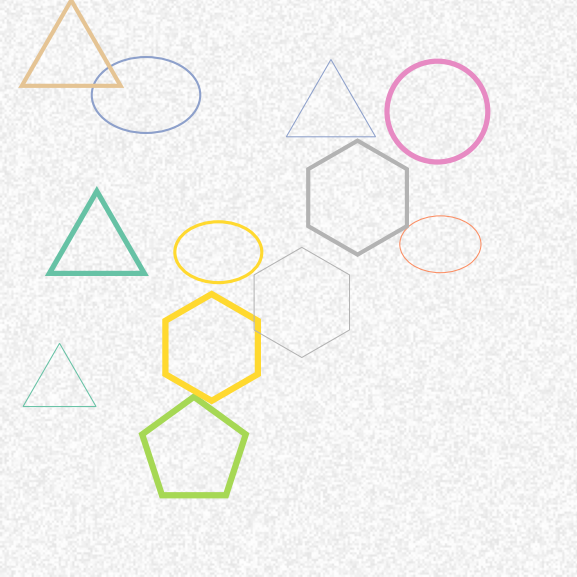[{"shape": "triangle", "thickness": 0.5, "radius": 0.37, "center": [0.103, 0.332]}, {"shape": "triangle", "thickness": 2.5, "radius": 0.47, "center": [0.168, 0.573]}, {"shape": "oval", "thickness": 0.5, "radius": 0.35, "center": [0.763, 0.576]}, {"shape": "oval", "thickness": 1, "radius": 0.47, "center": [0.253, 0.835]}, {"shape": "triangle", "thickness": 0.5, "radius": 0.45, "center": [0.573, 0.807]}, {"shape": "circle", "thickness": 2.5, "radius": 0.44, "center": [0.757, 0.806]}, {"shape": "pentagon", "thickness": 3, "radius": 0.47, "center": [0.336, 0.218]}, {"shape": "hexagon", "thickness": 3, "radius": 0.46, "center": [0.366, 0.397]}, {"shape": "oval", "thickness": 1.5, "radius": 0.38, "center": [0.378, 0.562]}, {"shape": "triangle", "thickness": 2, "radius": 0.49, "center": [0.123, 0.9]}, {"shape": "hexagon", "thickness": 2, "radius": 0.49, "center": [0.619, 0.657]}, {"shape": "hexagon", "thickness": 0.5, "radius": 0.48, "center": [0.523, 0.475]}]